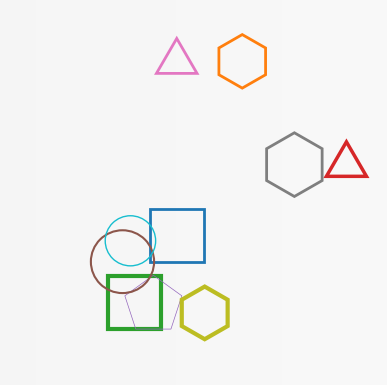[{"shape": "square", "thickness": 2, "radius": 0.35, "center": [0.457, 0.389]}, {"shape": "hexagon", "thickness": 2, "radius": 0.35, "center": [0.625, 0.841]}, {"shape": "square", "thickness": 3, "radius": 0.34, "center": [0.347, 0.215]}, {"shape": "triangle", "thickness": 2.5, "radius": 0.3, "center": [0.894, 0.572]}, {"shape": "pentagon", "thickness": 0.5, "radius": 0.39, "center": [0.396, 0.208]}, {"shape": "circle", "thickness": 1.5, "radius": 0.41, "center": [0.316, 0.32]}, {"shape": "triangle", "thickness": 2, "radius": 0.3, "center": [0.456, 0.84]}, {"shape": "hexagon", "thickness": 2, "radius": 0.41, "center": [0.76, 0.572]}, {"shape": "hexagon", "thickness": 3, "radius": 0.34, "center": [0.528, 0.187]}, {"shape": "circle", "thickness": 1, "radius": 0.33, "center": [0.337, 0.375]}]